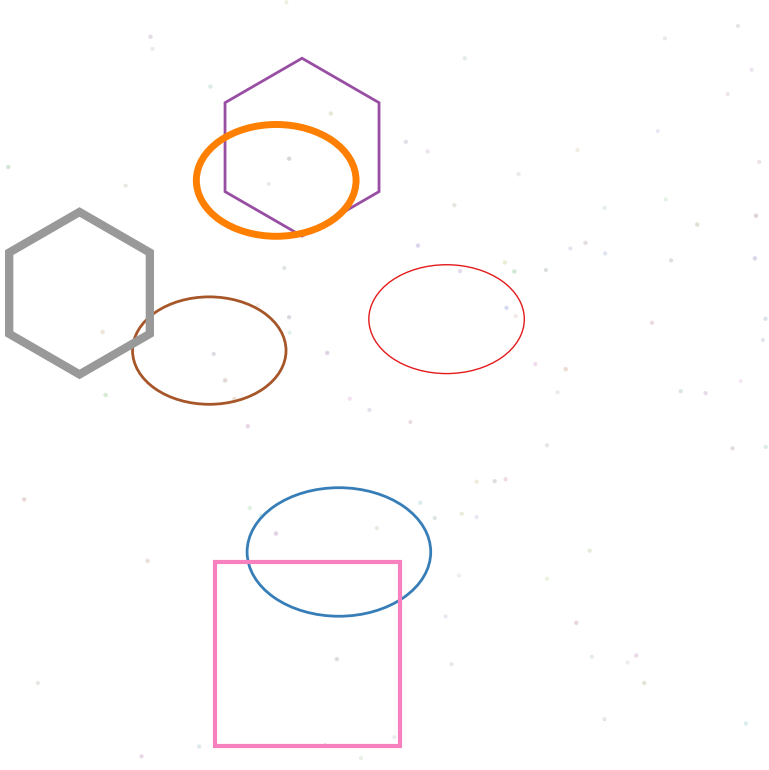[{"shape": "oval", "thickness": 0.5, "radius": 0.5, "center": [0.58, 0.586]}, {"shape": "oval", "thickness": 1, "radius": 0.6, "center": [0.44, 0.283]}, {"shape": "hexagon", "thickness": 1, "radius": 0.58, "center": [0.392, 0.809]}, {"shape": "oval", "thickness": 2.5, "radius": 0.52, "center": [0.359, 0.766]}, {"shape": "oval", "thickness": 1, "radius": 0.5, "center": [0.272, 0.545]}, {"shape": "square", "thickness": 1.5, "radius": 0.6, "center": [0.399, 0.151]}, {"shape": "hexagon", "thickness": 3, "radius": 0.53, "center": [0.103, 0.619]}]